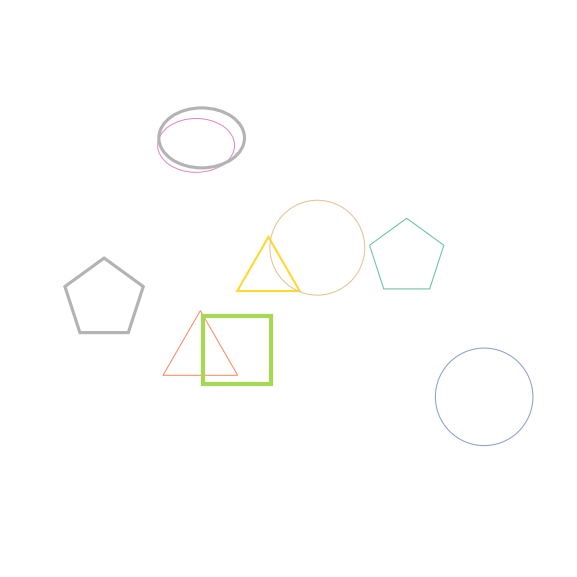[{"shape": "pentagon", "thickness": 0.5, "radius": 0.34, "center": [0.704, 0.554]}, {"shape": "triangle", "thickness": 0.5, "radius": 0.37, "center": [0.347, 0.387]}, {"shape": "circle", "thickness": 0.5, "radius": 0.42, "center": [0.838, 0.312]}, {"shape": "oval", "thickness": 0.5, "radius": 0.33, "center": [0.34, 0.747]}, {"shape": "square", "thickness": 2, "radius": 0.29, "center": [0.41, 0.392]}, {"shape": "triangle", "thickness": 1, "radius": 0.31, "center": [0.465, 0.526]}, {"shape": "circle", "thickness": 0.5, "radius": 0.41, "center": [0.549, 0.57]}, {"shape": "oval", "thickness": 1.5, "radius": 0.37, "center": [0.349, 0.76]}, {"shape": "pentagon", "thickness": 1.5, "radius": 0.36, "center": [0.18, 0.481]}]